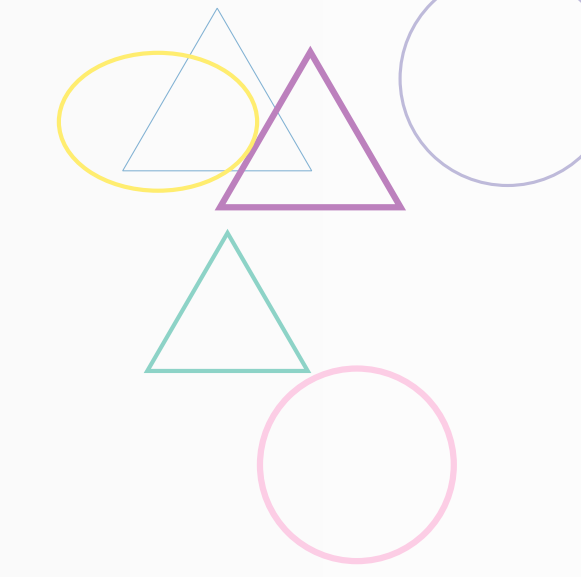[{"shape": "triangle", "thickness": 2, "radius": 0.8, "center": [0.391, 0.436]}, {"shape": "circle", "thickness": 1.5, "radius": 0.92, "center": [0.873, 0.863]}, {"shape": "triangle", "thickness": 0.5, "radius": 0.94, "center": [0.374, 0.797]}, {"shape": "circle", "thickness": 3, "radius": 0.83, "center": [0.614, 0.194]}, {"shape": "triangle", "thickness": 3, "radius": 0.9, "center": [0.534, 0.73]}, {"shape": "oval", "thickness": 2, "radius": 0.85, "center": [0.272, 0.788]}]